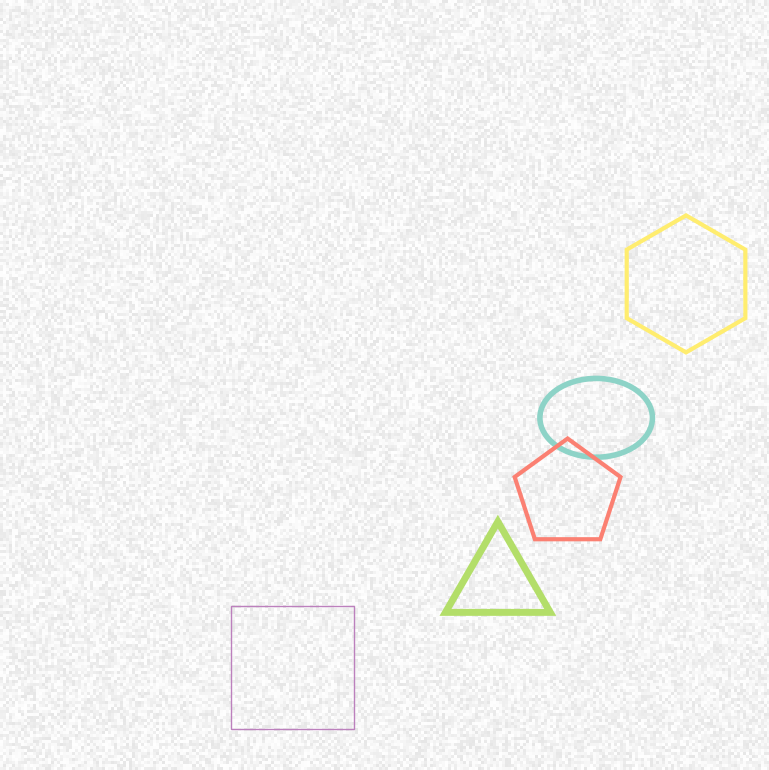[{"shape": "oval", "thickness": 2, "radius": 0.37, "center": [0.774, 0.457]}, {"shape": "pentagon", "thickness": 1.5, "radius": 0.36, "center": [0.737, 0.358]}, {"shape": "triangle", "thickness": 2.5, "radius": 0.39, "center": [0.647, 0.244]}, {"shape": "square", "thickness": 0.5, "radius": 0.4, "center": [0.38, 0.133]}, {"shape": "hexagon", "thickness": 1.5, "radius": 0.44, "center": [0.891, 0.631]}]